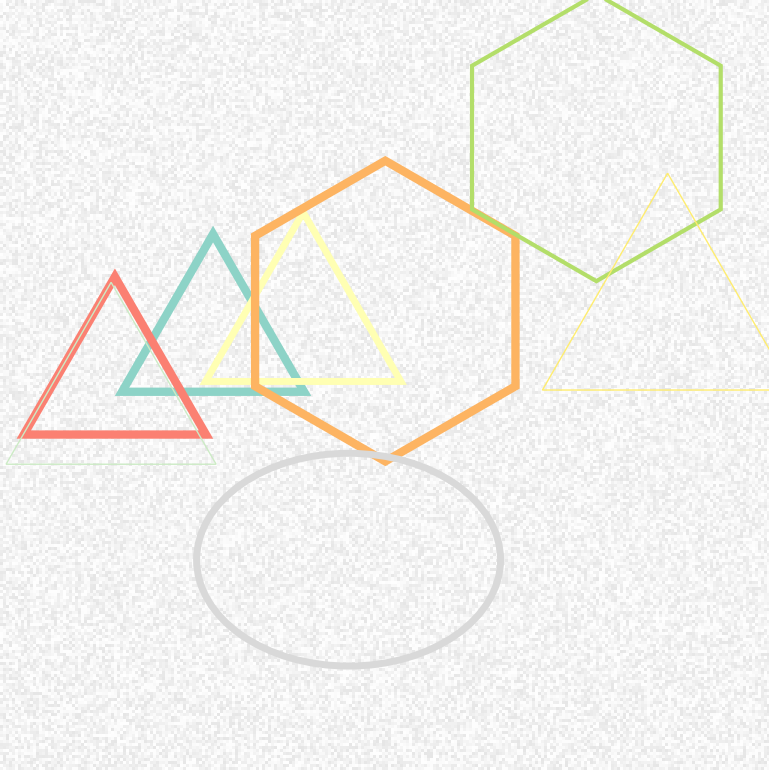[{"shape": "triangle", "thickness": 3, "radius": 0.68, "center": [0.277, 0.559]}, {"shape": "triangle", "thickness": 2.5, "radius": 0.73, "center": [0.394, 0.578]}, {"shape": "triangle", "thickness": 3, "radius": 0.68, "center": [0.149, 0.504]}, {"shape": "hexagon", "thickness": 3, "radius": 0.98, "center": [0.5, 0.596]}, {"shape": "hexagon", "thickness": 1.5, "radius": 0.93, "center": [0.775, 0.821]}, {"shape": "oval", "thickness": 2.5, "radius": 0.99, "center": [0.453, 0.273]}, {"shape": "triangle", "thickness": 0.5, "radius": 0.79, "center": [0.144, 0.476]}, {"shape": "triangle", "thickness": 0.5, "radius": 0.94, "center": [0.867, 0.587]}]